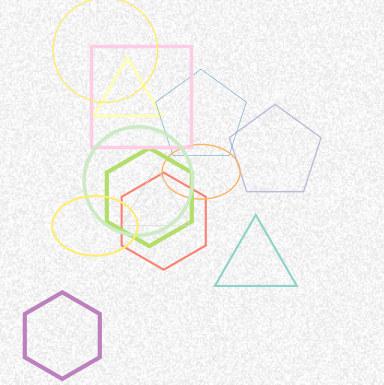[{"shape": "triangle", "thickness": 1.5, "radius": 0.61, "center": [0.664, 0.319]}, {"shape": "triangle", "thickness": 2, "radius": 0.51, "center": [0.331, 0.75]}, {"shape": "pentagon", "thickness": 1, "radius": 0.63, "center": [0.715, 0.604]}, {"shape": "hexagon", "thickness": 1.5, "radius": 0.63, "center": [0.425, 0.426]}, {"shape": "pentagon", "thickness": 0.5, "radius": 0.62, "center": [0.522, 0.696]}, {"shape": "oval", "thickness": 1, "radius": 0.51, "center": [0.523, 0.554]}, {"shape": "hexagon", "thickness": 3, "radius": 0.64, "center": [0.388, 0.488]}, {"shape": "square", "thickness": 2.5, "radius": 0.65, "center": [0.366, 0.749]}, {"shape": "triangle", "thickness": 0.5, "radius": 0.51, "center": [0.405, 0.465]}, {"shape": "hexagon", "thickness": 3, "radius": 0.56, "center": [0.162, 0.128]}, {"shape": "circle", "thickness": 2.5, "radius": 0.7, "center": [0.359, 0.53]}, {"shape": "oval", "thickness": 1.5, "radius": 0.55, "center": [0.247, 0.414]}, {"shape": "circle", "thickness": 1, "radius": 0.68, "center": [0.274, 0.87]}]